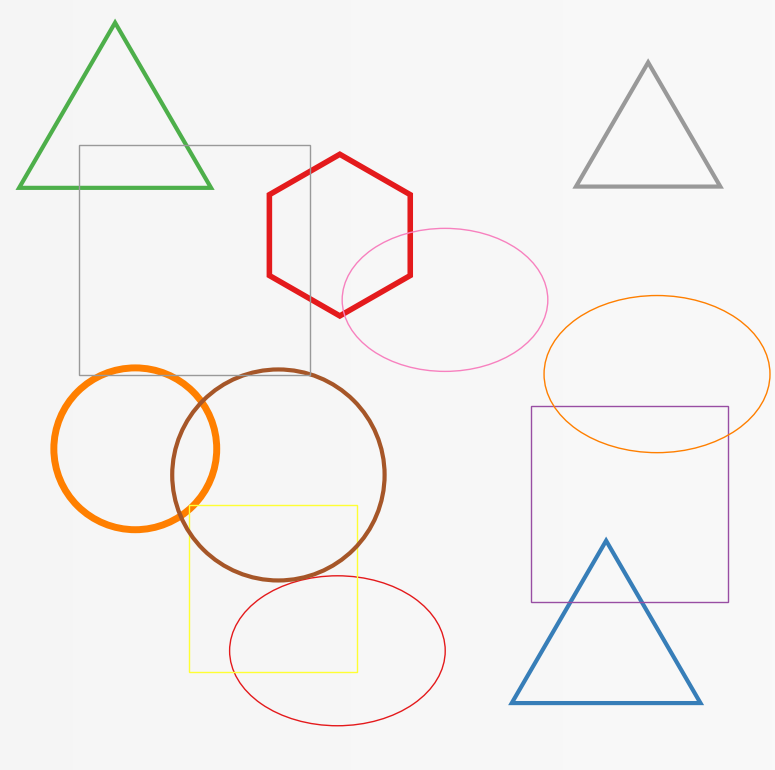[{"shape": "hexagon", "thickness": 2, "radius": 0.52, "center": [0.438, 0.695]}, {"shape": "oval", "thickness": 0.5, "radius": 0.7, "center": [0.435, 0.155]}, {"shape": "triangle", "thickness": 1.5, "radius": 0.7, "center": [0.782, 0.157]}, {"shape": "triangle", "thickness": 1.5, "radius": 0.71, "center": [0.148, 0.828]}, {"shape": "square", "thickness": 0.5, "radius": 0.64, "center": [0.812, 0.345]}, {"shape": "circle", "thickness": 2.5, "radius": 0.53, "center": [0.175, 0.417]}, {"shape": "oval", "thickness": 0.5, "radius": 0.73, "center": [0.848, 0.514]}, {"shape": "square", "thickness": 0.5, "radius": 0.54, "center": [0.352, 0.236]}, {"shape": "circle", "thickness": 1.5, "radius": 0.69, "center": [0.359, 0.383]}, {"shape": "oval", "thickness": 0.5, "radius": 0.66, "center": [0.574, 0.611]}, {"shape": "square", "thickness": 0.5, "radius": 0.75, "center": [0.251, 0.662]}, {"shape": "triangle", "thickness": 1.5, "radius": 0.54, "center": [0.836, 0.811]}]